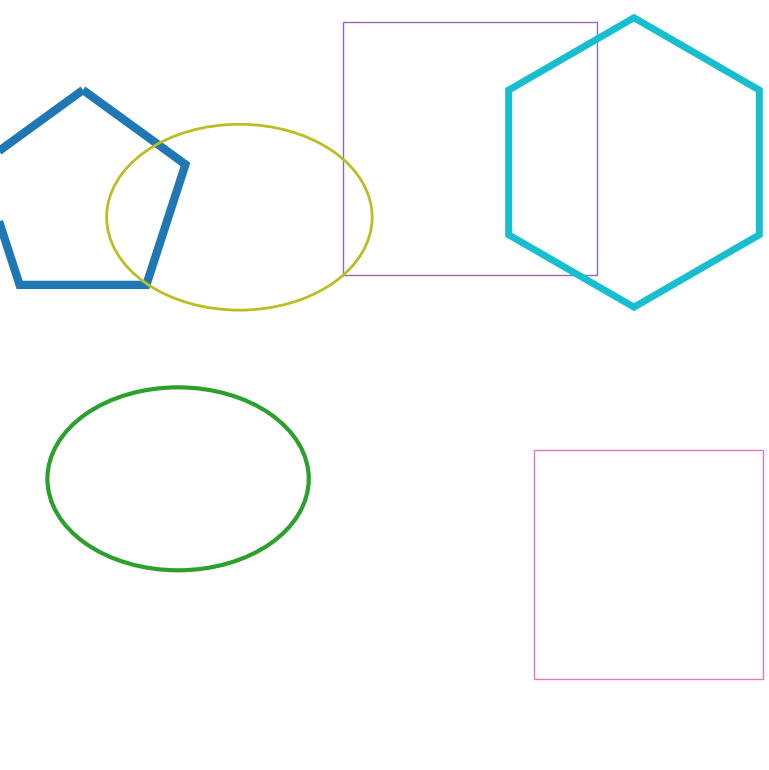[{"shape": "pentagon", "thickness": 3, "radius": 0.7, "center": [0.108, 0.743]}, {"shape": "oval", "thickness": 1.5, "radius": 0.85, "center": [0.231, 0.378]}, {"shape": "square", "thickness": 0.5, "radius": 0.82, "center": [0.61, 0.807]}, {"shape": "square", "thickness": 0.5, "radius": 0.74, "center": [0.842, 0.267]}, {"shape": "oval", "thickness": 1, "radius": 0.86, "center": [0.311, 0.718]}, {"shape": "hexagon", "thickness": 2.5, "radius": 0.94, "center": [0.823, 0.789]}]